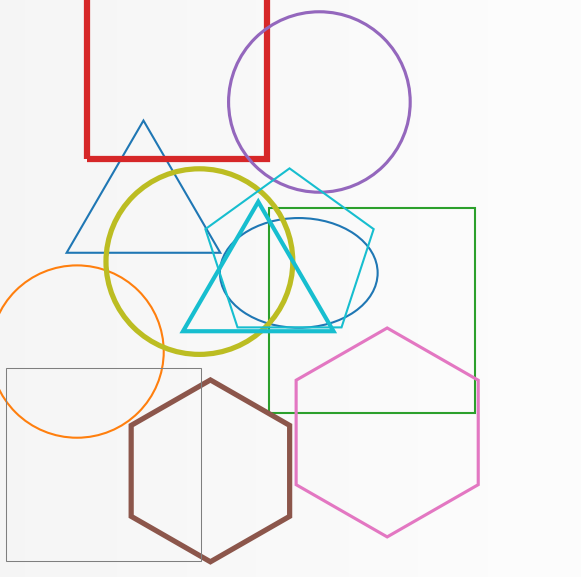[{"shape": "triangle", "thickness": 1, "radius": 0.76, "center": [0.247, 0.638]}, {"shape": "oval", "thickness": 1, "radius": 0.68, "center": [0.514, 0.527]}, {"shape": "circle", "thickness": 1, "radius": 0.75, "center": [0.132, 0.39]}, {"shape": "square", "thickness": 1, "radius": 0.89, "center": [0.639, 0.461]}, {"shape": "square", "thickness": 3, "radius": 0.77, "center": [0.304, 0.879]}, {"shape": "circle", "thickness": 1.5, "radius": 0.78, "center": [0.549, 0.823]}, {"shape": "hexagon", "thickness": 2.5, "radius": 0.79, "center": [0.362, 0.184]}, {"shape": "hexagon", "thickness": 1.5, "radius": 0.9, "center": [0.666, 0.25]}, {"shape": "square", "thickness": 0.5, "radius": 0.84, "center": [0.179, 0.195]}, {"shape": "circle", "thickness": 2.5, "radius": 0.8, "center": [0.343, 0.546]}, {"shape": "triangle", "thickness": 2, "radius": 0.75, "center": [0.444, 0.5]}, {"shape": "pentagon", "thickness": 1, "radius": 0.76, "center": [0.498, 0.555]}]